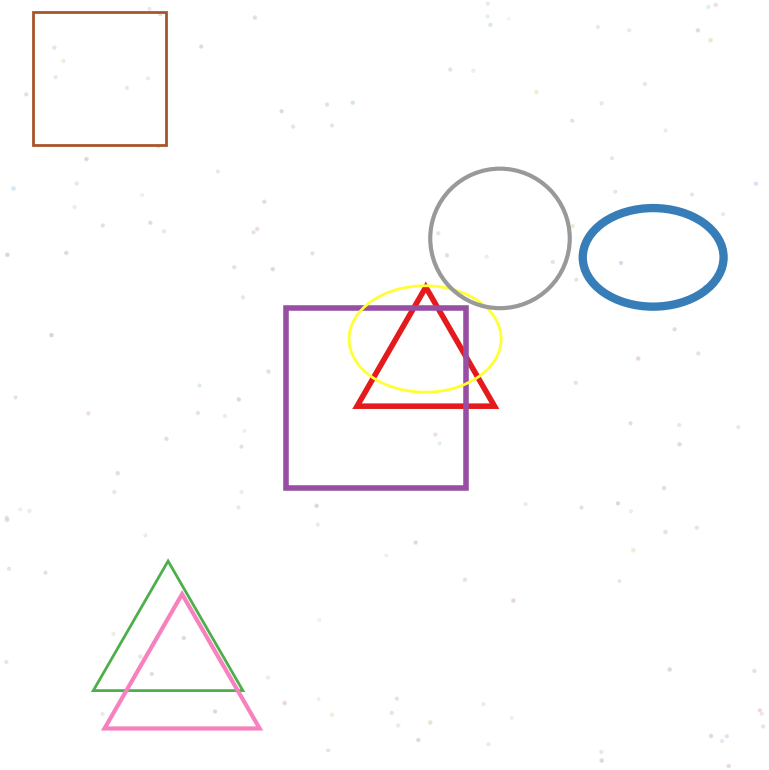[{"shape": "triangle", "thickness": 2, "radius": 0.52, "center": [0.553, 0.524]}, {"shape": "oval", "thickness": 3, "radius": 0.46, "center": [0.848, 0.666]}, {"shape": "triangle", "thickness": 1, "radius": 0.56, "center": [0.218, 0.159]}, {"shape": "square", "thickness": 2, "radius": 0.58, "center": [0.488, 0.483]}, {"shape": "oval", "thickness": 1, "radius": 0.49, "center": [0.552, 0.56]}, {"shape": "square", "thickness": 1, "radius": 0.43, "center": [0.129, 0.898]}, {"shape": "triangle", "thickness": 1.5, "radius": 0.58, "center": [0.236, 0.112]}, {"shape": "circle", "thickness": 1.5, "radius": 0.45, "center": [0.649, 0.69]}]